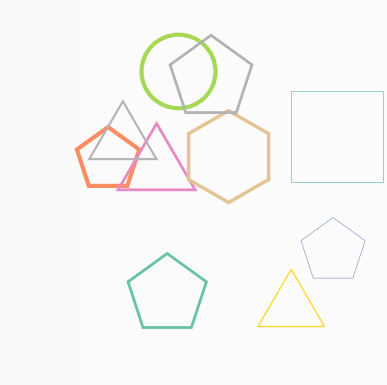[{"shape": "pentagon", "thickness": 2, "radius": 0.53, "center": [0.431, 0.235]}, {"shape": "square", "thickness": 0.5, "radius": 0.59, "center": [0.869, 0.645]}, {"shape": "pentagon", "thickness": 3, "radius": 0.42, "center": [0.279, 0.586]}, {"shape": "pentagon", "thickness": 0.5, "radius": 0.44, "center": [0.86, 0.348]}, {"shape": "triangle", "thickness": 2, "radius": 0.57, "center": [0.404, 0.564]}, {"shape": "circle", "thickness": 3, "radius": 0.48, "center": [0.461, 0.814]}, {"shape": "triangle", "thickness": 1, "radius": 0.5, "center": [0.752, 0.201]}, {"shape": "hexagon", "thickness": 2.5, "radius": 0.6, "center": [0.59, 0.593]}, {"shape": "pentagon", "thickness": 2, "radius": 0.56, "center": [0.545, 0.797]}, {"shape": "triangle", "thickness": 1.5, "radius": 0.5, "center": [0.317, 0.637]}]